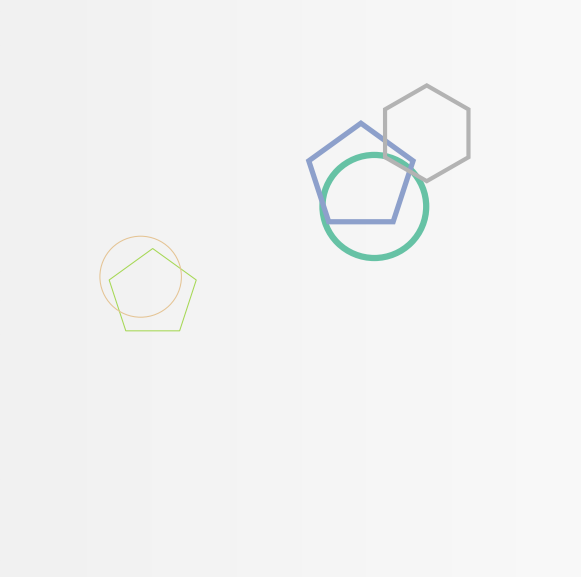[{"shape": "circle", "thickness": 3, "radius": 0.45, "center": [0.644, 0.642]}, {"shape": "pentagon", "thickness": 2.5, "radius": 0.47, "center": [0.621, 0.691]}, {"shape": "pentagon", "thickness": 0.5, "radius": 0.39, "center": [0.263, 0.49]}, {"shape": "circle", "thickness": 0.5, "radius": 0.35, "center": [0.242, 0.52]}, {"shape": "hexagon", "thickness": 2, "radius": 0.41, "center": [0.734, 0.768]}]